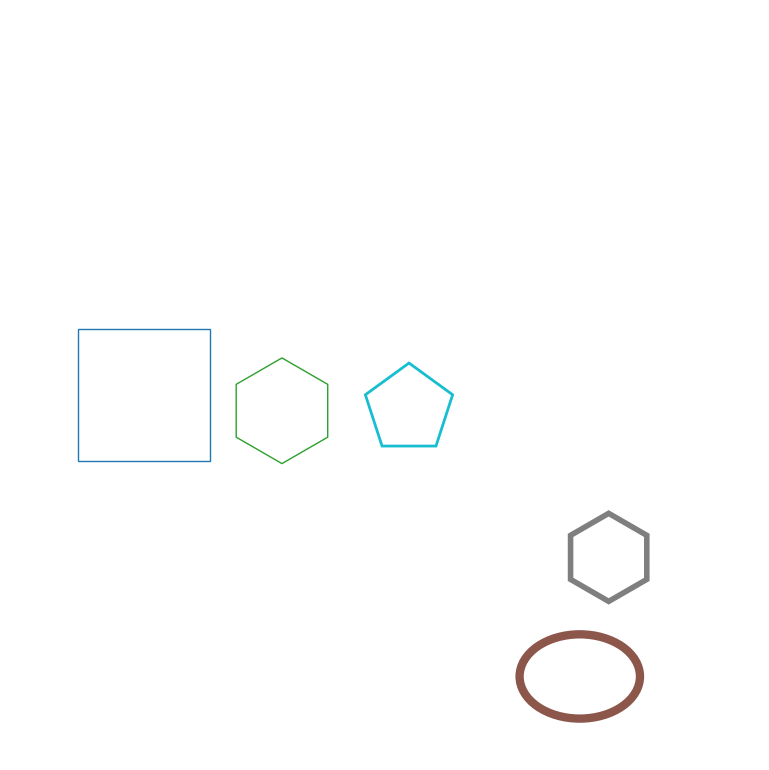[{"shape": "square", "thickness": 0.5, "radius": 0.43, "center": [0.187, 0.487]}, {"shape": "hexagon", "thickness": 0.5, "radius": 0.34, "center": [0.366, 0.467]}, {"shape": "oval", "thickness": 3, "radius": 0.39, "center": [0.753, 0.121]}, {"shape": "hexagon", "thickness": 2, "radius": 0.29, "center": [0.79, 0.276]}, {"shape": "pentagon", "thickness": 1, "radius": 0.3, "center": [0.531, 0.469]}]